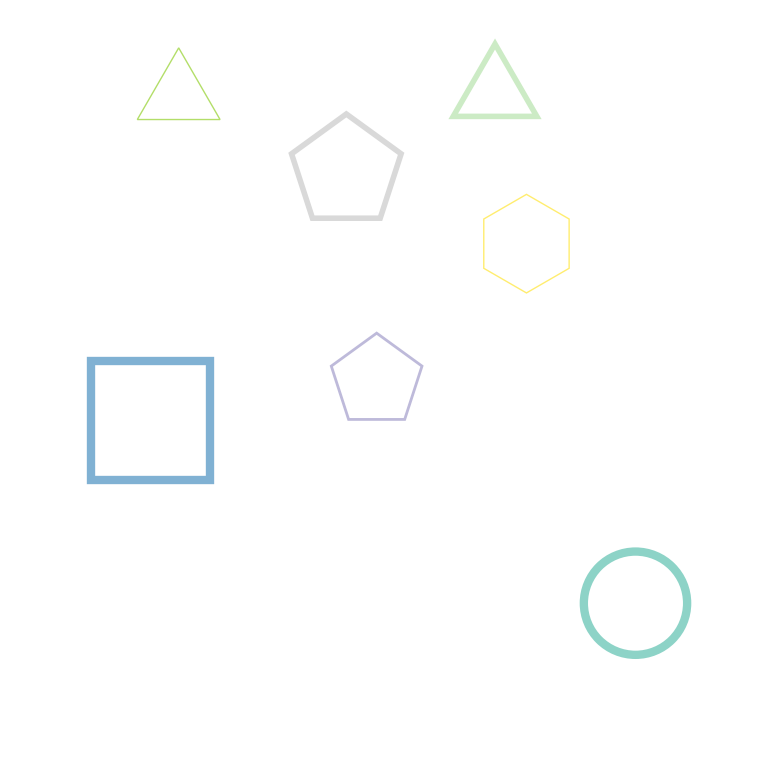[{"shape": "circle", "thickness": 3, "radius": 0.34, "center": [0.825, 0.217]}, {"shape": "pentagon", "thickness": 1, "radius": 0.31, "center": [0.489, 0.505]}, {"shape": "square", "thickness": 3, "radius": 0.39, "center": [0.195, 0.454]}, {"shape": "triangle", "thickness": 0.5, "radius": 0.31, "center": [0.232, 0.876]}, {"shape": "pentagon", "thickness": 2, "radius": 0.37, "center": [0.45, 0.777]}, {"shape": "triangle", "thickness": 2, "radius": 0.31, "center": [0.643, 0.88]}, {"shape": "hexagon", "thickness": 0.5, "radius": 0.32, "center": [0.684, 0.684]}]